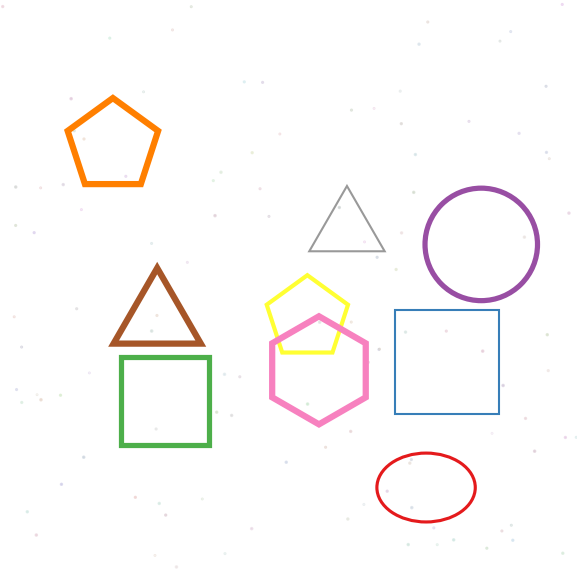[{"shape": "oval", "thickness": 1.5, "radius": 0.43, "center": [0.738, 0.155]}, {"shape": "square", "thickness": 1, "radius": 0.45, "center": [0.774, 0.372]}, {"shape": "square", "thickness": 2.5, "radius": 0.38, "center": [0.286, 0.305]}, {"shape": "circle", "thickness": 2.5, "radius": 0.49, "center": [0.833, 0.576]}, {"shape": "pentagon", "thickness": 3, "radius": 0.41, "center": [0.195, 0.747]}, {"shape": "pentagon", "thickness": 2, "radius": 0.37, "center": [0.532, 0.449]}, {"shape": "triangle", "thickness": 3, "radius": 0.44, "center": [0.272, 0.448]}, {"shape": "hexagon", "thickness": 3, "radius": 0.47, "center": [0.552, 0.358]}, {"shape": "triangle", "thickness": 1, "radius": 0.38, "center": [0.601, 0.602]}]